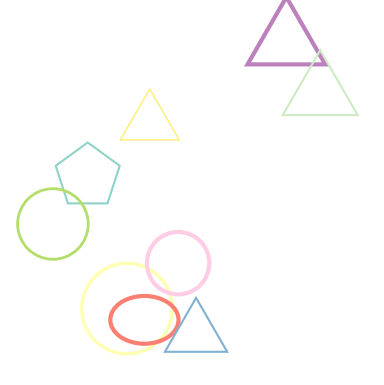[{"shape": "pentagon", "thickness": 1.5, "radius": 0.44, "center": [0.228, 0.542]}, {"shape": "circle", "thickness": 2.5, "radius": 0.59, "center": [0.33, 0.199]}, {"shape": "oval", "thickness": 3, "radius": 0.44, "center": [0.375, 0.169]}, {"shape": "triangle", "thickness": 1.5, "radius": 0.47, "center": [0.509, 0.133]}, {"shape": "circle", "thickness": 2, "radius": 0.46, "center": [0.137, 0.418]}, {"shape": "circle", "thickness": 3, "radius": 0.41, "center": [0.463, 0.316]}, {"shape": "triangle", "thickness": 3, "radius": 0.58, "center": [0.744, 0.891]}, {"shape": "triangle", "thickness": 1.5, "radius": 0.56, "center": [0.832, 0.757]}, {"shape": "triangle", "thickness": 1, "radius": 0.44, "center": [0.389, 0.681]}]